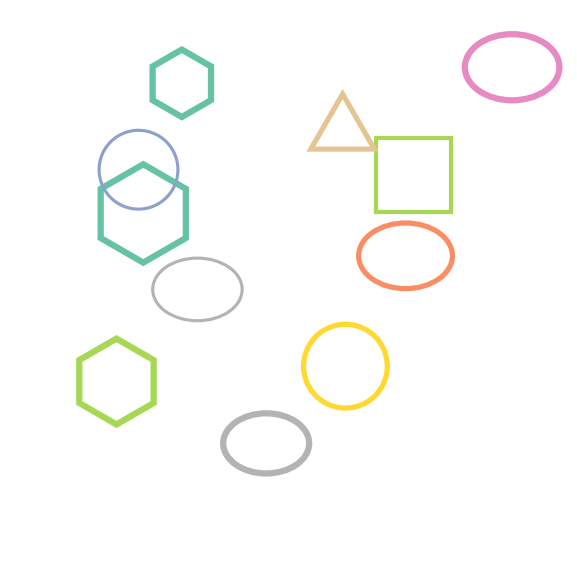[{"shape": "hexagon", "thickness": 3, "radius": 0.29, "center": [0.315, 0.855]}, {"shape": "hexagon", "thickness": 3, "radius": 0.43, "center": [0.248, 0.63]}, {"shape": "oval", "thickness": 2.5, "radius": 0.41, "center": [0.702, 0.556]}, {"shape": "circle", "thickness": 1.5, "radius": 0.34, "center": [0.24, 0.705]}, {"shape": "oval", "thickness": 3, "radius": 0.41, "center": [0.887, 0.883]}, {"shape": "square", "thickness": 2, "radius": 0.32, "center": [0.716, 0.696]}, {"shape": "hexagon", "thickness": 3, "radius": 0.37, "center": [0.202, 0.338]}, {"shape": "circle", "thickness": 2.5, "radius": 0.36, "center": [0.598, 0.365]}, {"shape": "triangle", "thickness": 2.5, "radius": 0.32, "center": [0.593, 0.773]}, {"shape": "oval", "thickness": 1.5, "radius": 0.39, "center": [0.342, 0.498]}, {"shape": "oval", "thickness": 3, "radius": 0.37, "center": [0.461, 0.231]}]